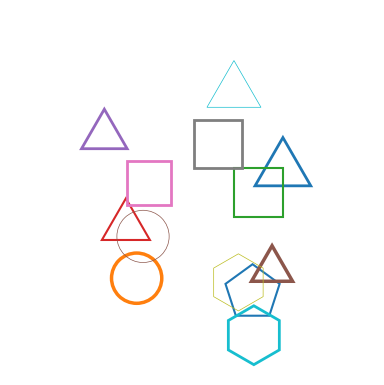[{"shape": "triangle", "thickness": 2, "radius": 0.42, "center": [0.735, 0.559]}, {"shape": "pentagon", "thickness": 1.5, "radius": 0.37, "center": [0.656, 0.24]}, {"shape": "circle", "thickness": 2.5, "radius": 0.33, "center": [0.355, 0.277]}, {"shape": "square", "thickness": 1.5, "radius": 0.31, "center": [0.671, 0.5]}, {"shape": "triangle", "thickness": 1.5, "radius": 0.36, "center": [0.327, 0.413]}, {"shape": "triangle", "thickness": 2, "radius": 0.34, "center": [0.271, 0.648]}, {"shape": "circle", "thickness": 0.5, "radius": 0.34, "center": [0.371, 0.386]}, {"shape": "triangle", "thickness": 2.5, "radius": 0.31, "center": [0.707, 0.3]}, {"shape": "square", "thickness": 2, "radius": 0.29, "center": [0.387, 0.525]}, {"shape": "square", "thickness": 2, "radius": 0.31, "center": [0.566, 0.626]}, {"shape": "hexagon", "thickness": 0.5, "radius": 0.37, "center": [0.619, 0.267]}, {"shape": "hexagon", "thickness": 2, "radius": 0.38, "center": [0.659, 0.129]}, {"shape": "triangle", "thickness": 0.5, "radius": 0.4, "center": [0.608, 0.762]}]